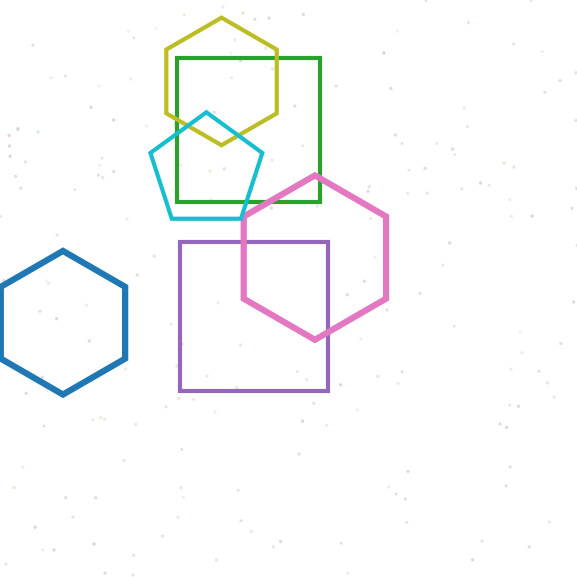[{"shape": "hexagon", "thickness": 3, "radius": 0.62, "center": [0.109, 0.44]}, {"shape": "square", "thickness": 2, "radius": 0.62, "center": [0.431, 0.774]}, {"shape": "square", "thickness": 2, "radius": 0.64, "center": [0.44, 0.451]}, {"shape": "hexagon", "thickness": 3, "radius": 0.71, "center": [0.545, 0.553]}, {"shape": "hexagon", "thickness": 2, "radius": 0.55, "center": [0.384, 0.858]}, {"shape": "pentagon", "thickness": 2, "radius": 0.51, "center": [0.357, 0.703]}]